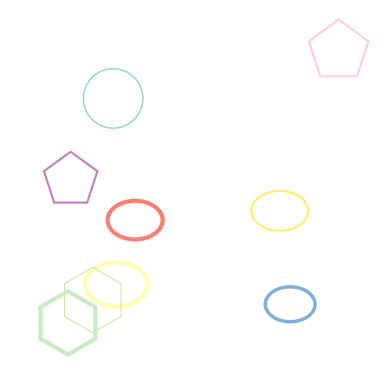[{"shape": "circle", "thickness": 1, "radius": 0.39, "center": [0.294, 0.744]}, {"shape": "oval", "thickness": 3, "radius": 0.41, "center": [0.302, 0.262]}, {"shape": "oval", "thickness": 3, "radius": 0.36, "center": [0.351, 0.428]}, {"shape": "oval", "thickness": 2.5, "radius": 0.32, "center": [0.754, 0.21]}, {"shape": "hexagon", "thickness": 0.5, "radius": 0.42, "center": [0.241, 0.221]}, {"shape": "pentagon", "thickness": 1.5, "radius": 0.41, "center": [0.88, 0.868]}, {"shape": "pentagon", "thickness": 1.5, "radius": 0.36, "center": [0.184, 0.533]}, {"shape": "hexagon", "thickness": 3, "radius": 0.41, "center": [0.176, 0.161]}, {"shape": "oval", "thickness": 1.5, "radius": 0.37, "center": [0.727, 0.453]}]